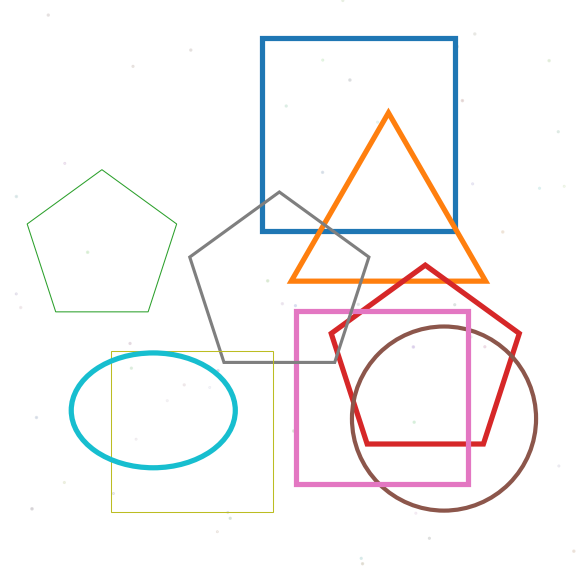[{"shape": "square", "thickness": 2.5, "radius": 0.84, "center": [0.62, 0.766]}, {"shape": "triangle", "thickness": 2.5, "radius": 0.97, "center": [0.673, 0.609]}, {"shape": "pentagon", "thickness": 0.5, "radius": 0.68, "center": [0.176, 0.569]}, {"shape": "pentagon", "thickness": 2.5, "radius": 0.86, "center": [0.736, 0.369]}, {"shape": "circle", "thickness": 2, "radius": 0.8, "center": [0.769, 0.274]}, {"shape": "square", "thickness": 2.5, "radius": 0.75, "center": [0.661, 0.311]}, {"shape": "pentagon", "thickness": 1.5, "radius": 0.82, "center": [0.484, 0.504]}, {"shape": "square", "thickness": 0.5, "radius": 0.7, "center": [0.333, 0.252]}, {"shape": "oval", "thickness": 2.5, "radius": 0.71, "center": [0.265, 0.289]}]